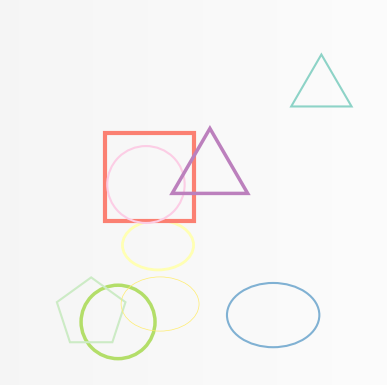[{"shape": "triangle", "thickness": 1.5, "radius": 0.45, "center": [0.829, 0.768]}, {"shape": "oval", "thickness": 2, "radius": 0.46, "center": [0.408, 0.363]}, {"shape": "square", "thickness": 3, "radius": 0.57, "center": [0.386, 0.541]}, {"shape": "oval", "thickness": 1.5, "radius": 0.6, "center": [0.705, 0.182]}, {"shape": "circle", "thickness": 2.5, "radius": 0.48, "center": [0.305, 0.164]}, {"shape": "circle", "thickness": 1.5, "radius": 0.5, "center": [0.377, 0.521]}, {"shape": "triangle", "thickness": 2.5, "radius": 0.56, "center": [0.542, 0.554]}, {"shape": "pentagon", "thickness": 1.5, "radius": 0.47, "center": [0.235, 0.186]}, {"shape": "oval", "thickness": 0.5, "radius": 0.5, "center": [0.413, 0.21]}]